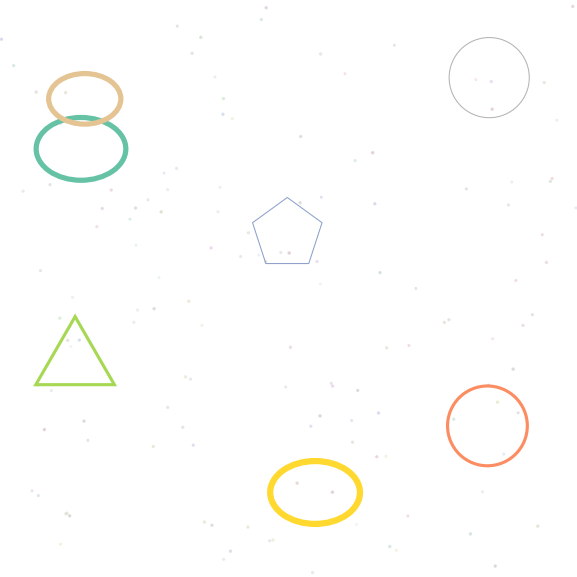[{"shape": "oval", "thickness": 2.5, "radius": 0.39, "center": [0.14, 0.741]}, {"shape": "circle", "thickness": 1.5, "radius": 0.35, "center": [0.844, 0.262]}, {"shape": "pentagon", "thickness": 0.5, "radius": 0.32, "center": [0.497, 0.594]}, {"shape": "triangle", "thickness": 1.5, "radius": 0.39, "center": [0.13, 0.372]}, {"shape": "oval", "thickness": 3, "radius": 0.39, "center": [0.546, 0.146]}, {"shape": "oval", "thickness": 2.5, "radius": 0.31, "center": [0.147, 0.828]}, {"shape": "circle", "thickness": 0.5, "radius": 0.35, "center": [0.847, 0.865]}]